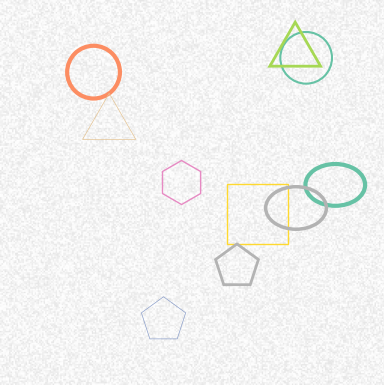[{"shape": "oval", "thickness": 3, "radius": 0.39, "center": [0.871, 0.52]}, {"shape": "circle", "thickness": 1.5, "radius": 0.34, "center": [0.795, 0.85]}, {"shape": "circle", "thickness": 3, "radius": 0.34, "center": [0.243, 0.813]}, {"shape": "pentagon", "thickness": 0.5, "radius": 0.3, "center": [0.425, 0.169]}, {"shape": "hexagon", "thickness": 1, "radius": 0.29, "center": [0.472, 0.526]}, {"shape": "triangle", "thickness": 2, "radius": 0.38, "center": [0.767, 0.866]}, {"shape": "square", "thickness": 1, "radius": 0.39, "center": [0.67, 0.444]}, {"shape": "triangle", "thickness": 0.5, "radius": 0.4, "center": [0.284, 0.678]}, {"shape": "oval", "thickness": 2.5, "radius": 0.39, "center": [0.769, 0.46]}, {"shape": "pentagon", "thickness": 2, "radius": 0.29, "center": [0.616, 0.308]}]